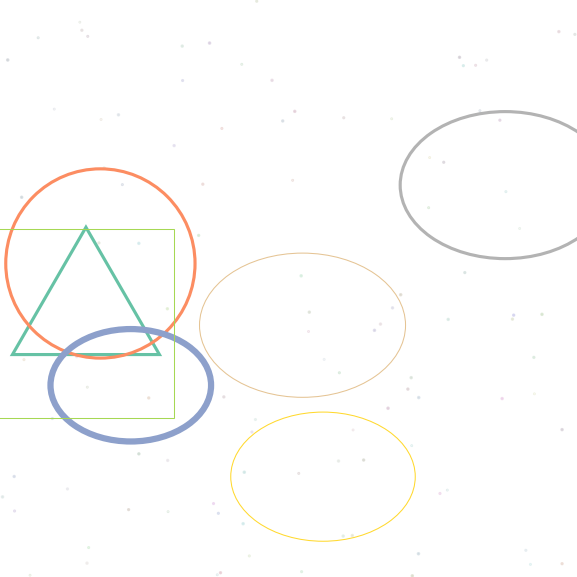[{"shape": "triangle", "thickness": 1.5, "radius": 0.73, "center": [0.149, 0.459]}, {"shape": "circle", "thickness": 1.5, "radius": 0.82, "center": [0.174, 0.543]}, {"shape": "oval", "thickness": 3, "radius": 0.7, "center": [0.226, 0.332]}, {"shape": "square", "thickness": 0.5, "radius": 0.82, "center": [0.138, 0.439]}, {"shape": "oval", "thickness": 0.5, "radius": 0.8, "center": [0.559, 0.174]}, {"shape": "oval", "thickness": 0.5, "radius": 0.89, "center": [0.524, 0.436]}, {"shape": "oval", "thickness": 1.5, "radius": 0.91, "center": [0.875, 0.679]}]